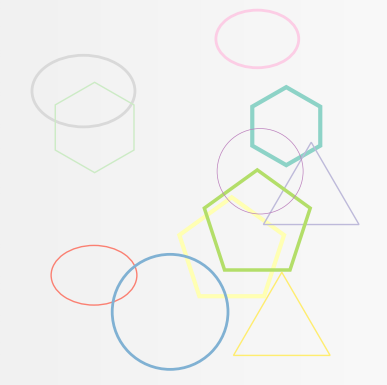[{"shape": "hexagon", "thickness": 3, "radius": 0.51, "center": [0.739, 0.672]}, {"shape": "pentagon", "thickness": 3, "radius": 0.71, "center": [0.598, 0.346]}, {"shape": "triangle", "thickness": 1, "radius": 0.71, "center": [0.803, 0.488]}, {"shape": "oval", "thickness": 1, "radius": 0.55, "center": [0.243, 0.285]}, {"shape": "circle", "thickness": 2, "radius": 0.75, "center": [0.439, 0.19]}, {"shape": "pentagon", "thickness": 2.5, "radius": 0.72, "center": [0.664, 0.415]}, {"shape": "oval", "thickness": 2, "radius": 0.53, "center": [0.664, 0.899]}, {"shape": "oval", "thickness": 2, "radius": 0.66, "center": [0.215, 0.763]}, {"shape": "circle", "thickness": 0.5, "radius": 0.55, "center": [0.671, 0.555]}, {"shape": "hexagon", "thickness": 1, "radius": 0.59, "center": [0.244, 0.669]}, {"shape": "triangle", "thickness": 1, "radius": 0.72, "center": [0.727, 0.149]}]